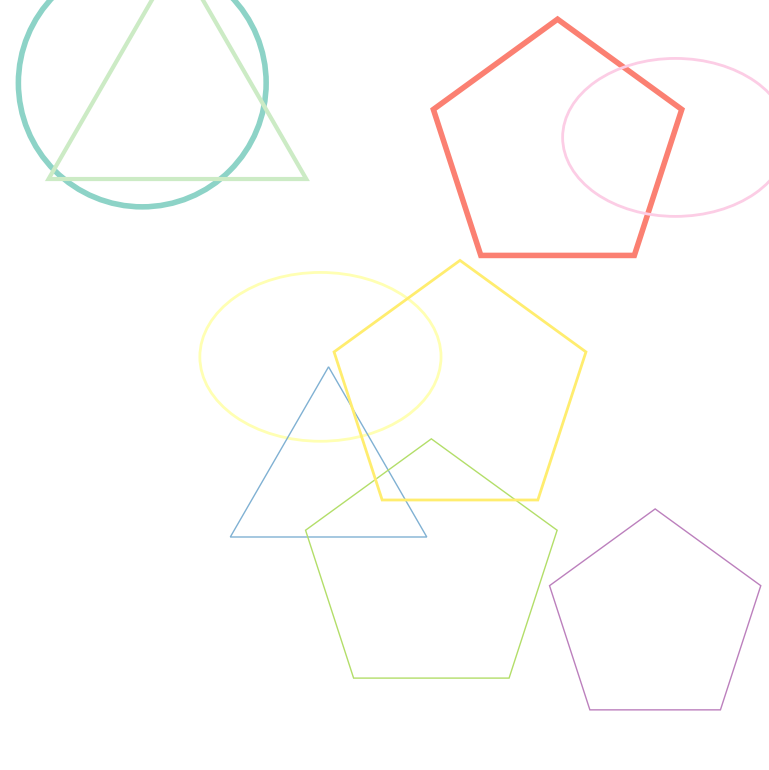[{"shape": "circle", "thickness": 2, "radius": 0.8, "center": [0.185, 0.892]}, {"shape": "oval", "thickness": 1, "radius": 0.78, "center": [0.416, 0.537]}, {"shape": "pentagon", "thickness": 2, "radius": 0.85, "center": [0.724, 0.805]}, {"shape": "triangle", "thickness": 0.5, "radius": 0.74, "center": [0.427, 0.376]}, {"shape": "pentagon", "thickness": 0.5, "radius": 0.86, "center": [0.56, 0.258]}, {"shape": "oval", "thickness": 1, "radius": 0.73, "center": [0.877, 0.822]}, {"shape": "pentagon", "thickness": 0.5, "radius": 0.72, "center": [0.851, 0.195]}, {"shape": "triangle", "thickness": 1.5, "radius": 0.97, "center": [0.23, 0.864]}, {"shape": "pentagon", "thickness": 1, "radius": 0.86, "center": [0.597, 0.49]}]